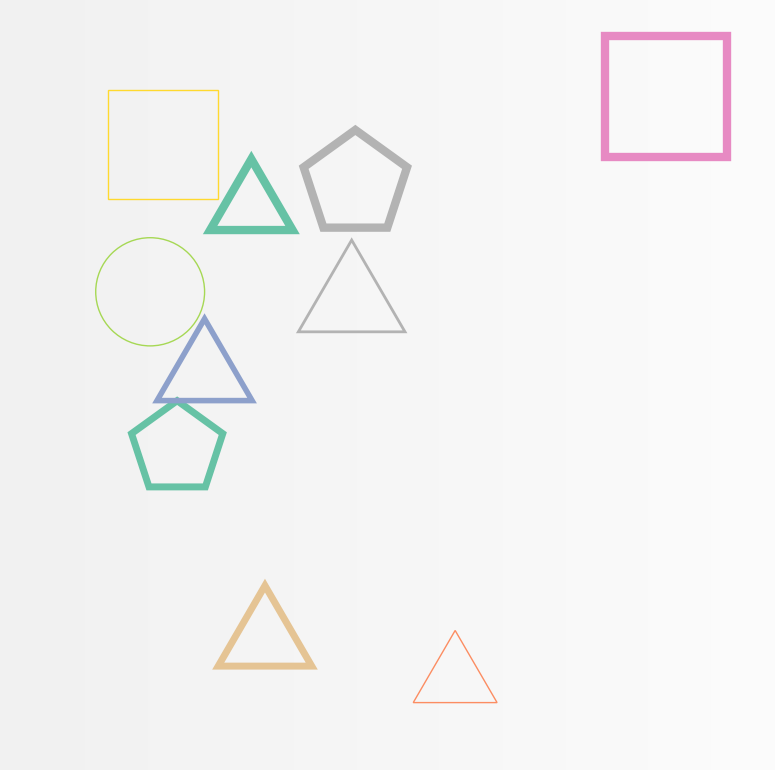[{"shape": "triangle", "thickness": 3, "radius": 0.31, "center": [0.324, 0.732]}, {"shape": "pentagon", "thickness": 2.5, "radius": 0.31, "center": [0.229, 0.418]}, {"shape": "triangle", "thickness": 0.5, "radius": 0.31, "center": [0.587, 0.119]}, {"shape": "triangle", "thickness": 2, "radius": 0.35, "center": [0.264, 0.515]}, {"shape": "square", "thickness": 3, "radius": 0.4, "center": [0.859, 0.875]}, {"shape": "circle", "thickness": 0.5, "radius": 0.35, "center": [0.194, 0.621]}, {"shape": "square", "thickness": 0.5, "radius": 0.35, "center": [0.21, 0.812]}, {"shape": "triangle", "thickness": 2.5, "radius": 0.35, "center": [0.342, 0.17]}, {"shape": "triangle", "thickness": 1, "radius": 0.4, "center": [0.454, 0.609]}, {"shape": "pentagon", "thickness": 3, "radius": 0.35, "center": [0.459, 0.761]}]